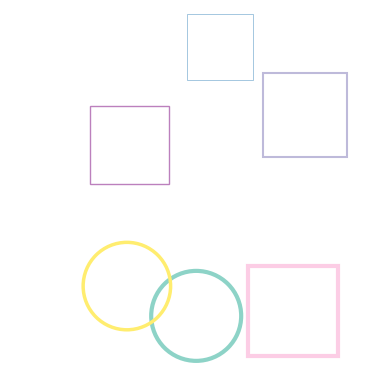[{"shape": "circle", "thickness": 3, "radius": 0.58, "center": [0.51, 0.18]}, {"shape": "square", "thickness": 1.5, "radius": 0.54, "center": [0.792, 0.702]}, {"shape": "square", "thickness": 0.5, "radius": 0.43, "center": [0.571, 0.878]}, {"shape": "square", "thickness": 3, "radius": 0.58, "center": [0.76, 0.192]}, {"shape": "square", "thickness": 1, "radius": 0.51, "center": [0.337, 0.623]}, {"shape": "circle", "thickness": 2.5, "radius": 0.57, "center": [0.33, 0.257]}]